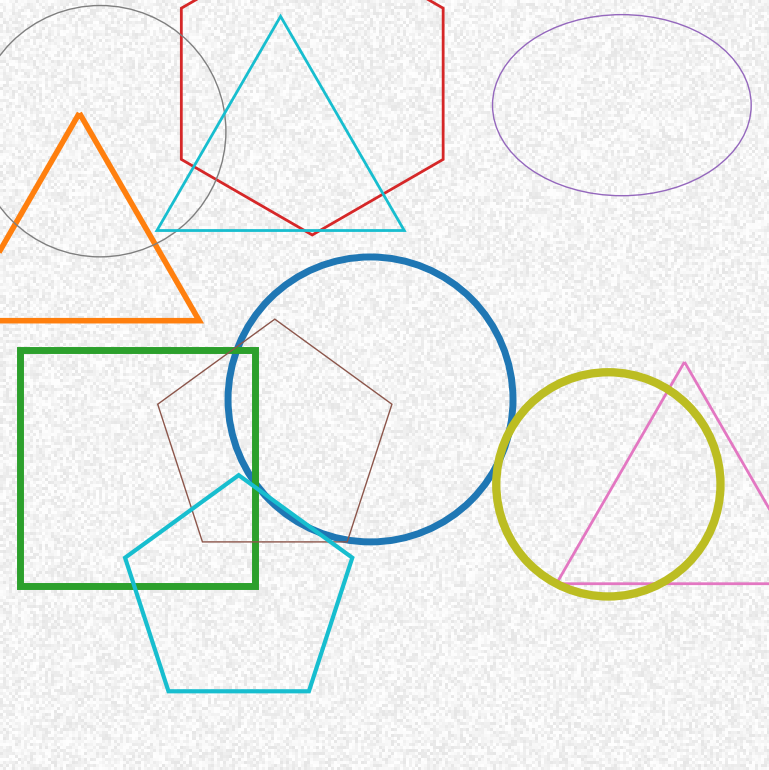[{"shape": "circle", "thickness": 2.5, "radius": 0.93, "center": [0.481, 0.481]}, {"shape": "triangle", "thickness": 2, "radius": 0.9, "center": [0.103, 0.673]}, {"shape": "square", "thickness": 2.5, "radius": 0.76, "center": [0.179, 0.392]}, {"shape": "hexagon", "thickness": 1, "radius": 0.98, "center": [0.406, 0.891]}, {"shape": "oval", "thickness": 0.5, "radius": 0.84, "center": [0.808, 0.863]}, {"shape": "pentagon", "thickness": 0.5, "radius": 0.8, "center": [0.357, 0.426]}, {"shape": "triangle", "thickness": 1, "radius": 0.96, "center": [0.889, 0.338]}, {"shape": "circle", "thickness": 0.5, "radius": 0.82, "center": [0.13, 0.83]}, {"shape": "circle", "thickness": 3, "radius": 0.73, "center": [0.79, 0.371]}, {"shape": "triangle", "thickness": 1, "radius": 0.93, "center": [0.364, 0.793]}, {"shape": "pentagon", "thickness": 1.5, "radius": 0.78, "center": [0.31, 0.228]}]